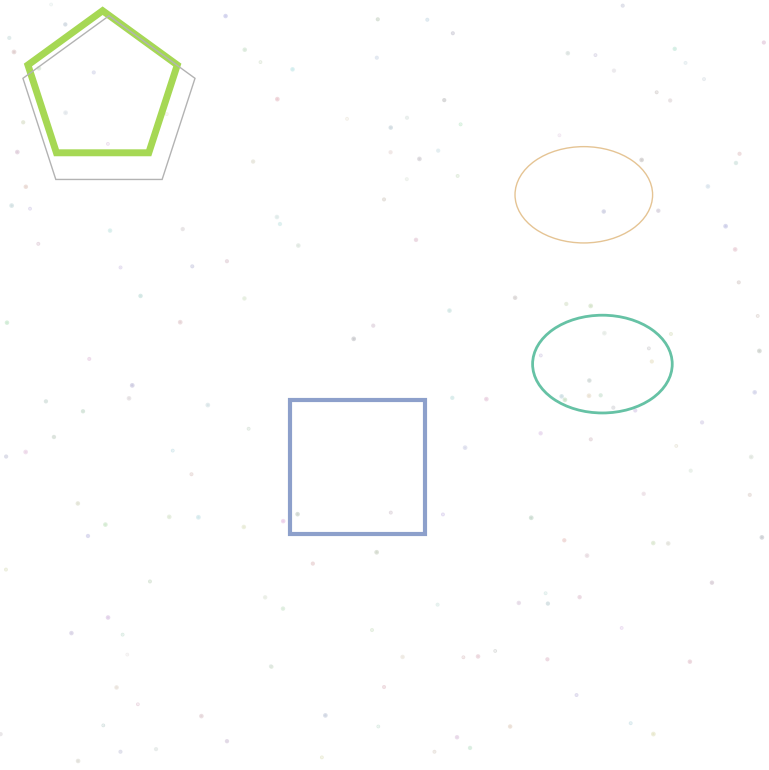[{"shape": "oval", "thickness": 1, "radius": 0.45, "center": [0.782, 0.527]}, {"shape": "square", "thickness": 1.5, "radius": 0.44, "center": [0.464, 0.394]}, {"shape": "pentagon", "thickness": 2.5, "radius": 0.51, "center": [0.133, 0.884]}, {"shape": "oval", "thickness": 0.5, "radius": 0.45, "center": [0.758, 0.747]}, {"shape": "pentagon", "thickness": 0.5, "radius": 0.59, "center": [0.142, 0.862]}]